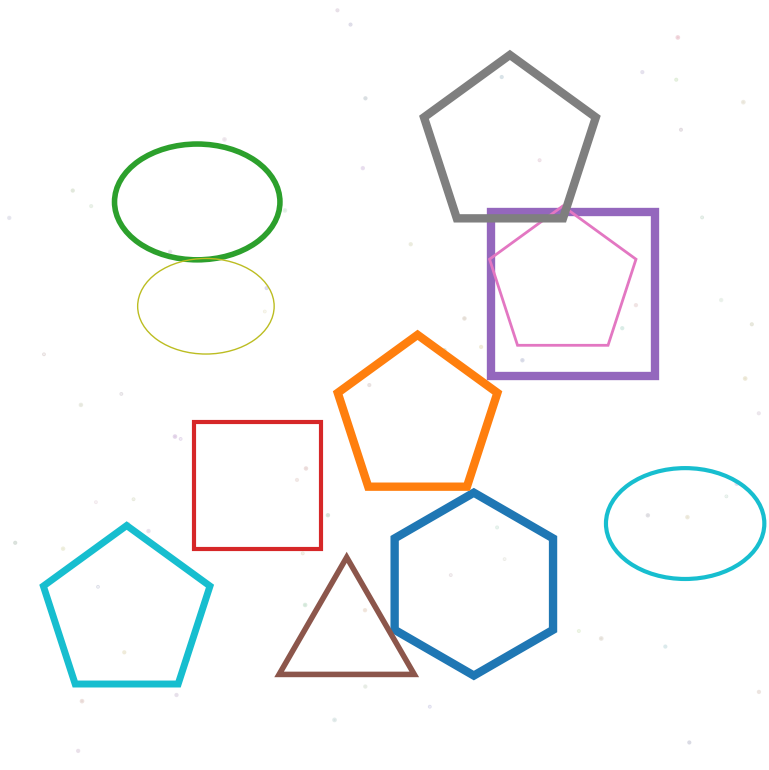[{"shape": "hexagon", "thickness": 3, "radius": 0.59, "center": [0.615, 0.241]}, {"shape": "pentagon", "thickness": 3, "radius": 0.55, "center": [0.542, 0.456]}, {"shape": "oval", "thickness": 2, "radius": 0.54, "center": [0.256, 0.738]}, {"shape": "square", "thickness": 1.5, "radius": 0.41, "center": [0.334, 0.37]}, {"shape": "square", "thickness": 3, "radius": 0.53, "center": [0.744, 0.618]}, {"shape": "triangle", "thickness": 2, "radius": 0.51, "center": [0.45, 0.175]}, {"shape": "pentagon", "thickness": 1, "radius": 0.5, "center": [0.731, 0.632]}, {"shape": "pentagon", "thickness": 3, "radius": 0.59, "center": [0.662, 0.811]}, {"shape": "oval", "thickness": 0.5, "radius": 0.44, "center": [0.267, 0.602]}, {"shape": "oval", "thickness": 1.5, "radius": 0.51, "center": [0.89, 0.32]}, {"shape": "pentagon", "thickness": 2.5, "radius": 0.57, "center": [0.165, 0.204]}]